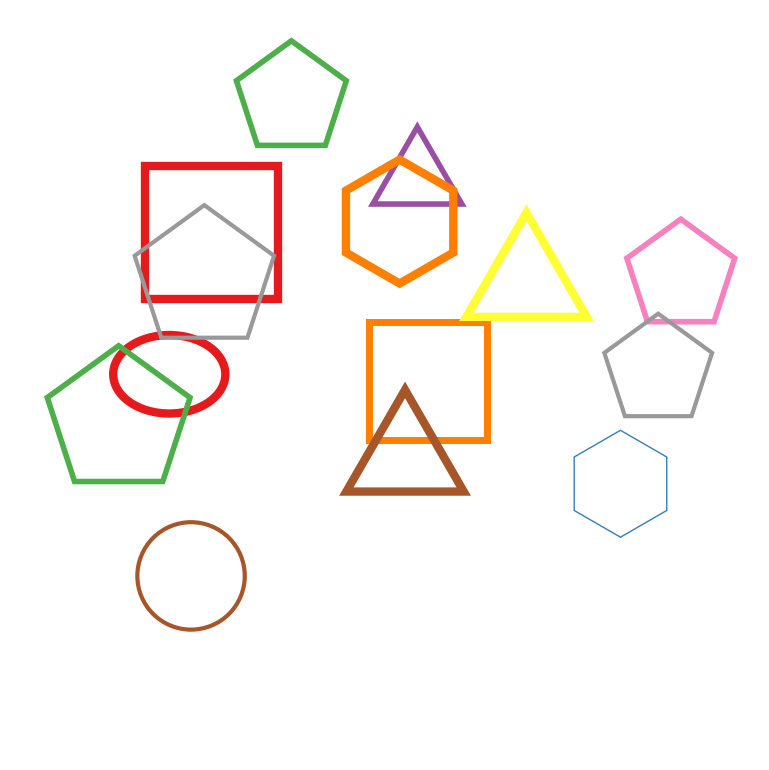[{"shape": "oval", "thickness": 3, "radius": 0.36, "center": [0.22, 0.514]}, {"shape": "square", "thickness": 3, "radius": 0.43, "center": [0.275, 0.698]}, {"shape": "hexagon", "thickness": 0.5, "radius": 0.35, "center": [0.806, 0.372]}, {"shape": "pentagon", "thickness": 2, "radius": 0.49, "center": [0.154, 0.454]}, {"shape": "pentagon", "thickness": 2, "radius": 0.38, "center": [0.378, 0.872]}, {"shape": "triangle", "thickness": 2, "radius": 0.33, "center": [0.542, 0.768]}, {"shape": "square", "thickness": 2.5, "radius": 0.38, "center": [0.556, 0.505]}, {"shape": "hexagon", "thickness": 3, "radius": 0.4, "center": [0.519, 0.712]}, {"shape": "triangle", "thickness": 3, "radius": 0.45, "center": [0.684, 0.634]}, {"shape": "triangle", "thickness": 3, "radius": 0.44, "center": [0.526, 0.406]}, {"shape": "circle", "thickness": 1.5, "radius": 0.35, "center": [0.248, 0.252]}, {"shape": "pentagon", "thickness": 2, "radius": 0.37, "center": [0.884, 0.642]}, {"shape": "pentagon", "thickness": 1.5, "radius": 0.37, "center": [0.855, 0.519]}, {"shape": "pentagon", "thickness": 1.5, "radius": 0.48, "center": [0.265, 0.638]}]